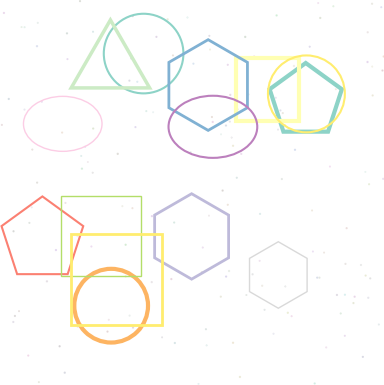[{"shape": "circle", "thickness": 1.5, "radius": 0.52, "center": [0.373, 0.861]}, {"shape": "pentagon", "thickness": 3, "radius": 0.49, "center": [0.794, 0.738]}, {"shape": "square", "thickness": 3, "radius": 0.41, "center": [0.696, 0.768]}, {"shape": "hexagon", "thickness": 2, "radius": 0.55, "center": [0.498, 0.386]}, {"shape": "pentagon", "thickness": 1.5, "radius": 0.56, "center": [0.11, 0.378]}, {"shape": "hexagon", "thickness": 2, "radius": 0.59, "center": [0.541, 0.779]}, {"shape": "circle", "thickness": 3, "radius": 0.48, "center": [0.289, 0.206]}, {"shape": "square", "thickness": 1, "radius": 0.52, "center": [0.263, 0.387]}, {"shape": "oval", "thickness": 1, "radius": 0.51, "center": [0.163, 0.678]}, {"shape": "hexagon", "thickness": 1, "radius": 0.43, "center": [0.723, 0.286]}, {"shape": "oval", "thickness": 1.5, "radius": 0.58, "center": [0.553, 0.671]}, {"shape": "triangle", "thickness": 2.5, "radius": 0.59, "center": [0.287, 0.83]}, {"shape": "circle", "thickness": 1.5, "radius": 0.5, "center": [0.796, 0.756]}, {"shape": "square", "thickness": 2, "radius": 0.59, "center": [0.302, 0.273]}]